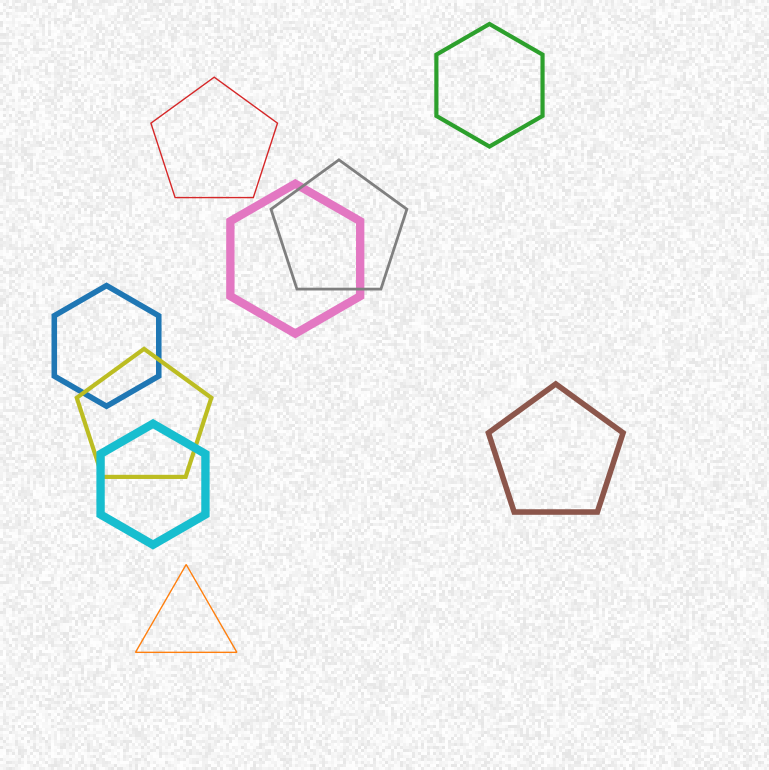[{"shape": "hexagon", "thickness": 2, "radius": 0.39, "center": [0.138, 0.551]}, {"shape": "triangle", "thickness": 0.5, "radius": 0.38, "center": [0.242, 0.191]}, {"shape": "hexagon", "thickness": 1.5, "radius": 0.4, "center": [0.636, 0.889]}, {"shape": "pentagon", "thickness": 0.5, "radius": 0.43, "center": [0.278, 0.813]}, {"shape": "pentagon", "thickness": 2, "radius": 0.46, "center": [0.722, 0.409]}, {"shape": "hexagon", "thickness": 3, "radius": 0.49, "center": [0.383, 0.664]}, {"shape": "pentagon", "thickness": 1, "radius": 0.46, "center": [0.44, 0.7]}, {"shape": "pentagon", "thickness": 1.5, "radius": 0.46, "center": [0.187, 0.455]}, {"shape": "hexagon", "thickness": 3, "radius": 0.39, "center": [0.199, 0.371]}]